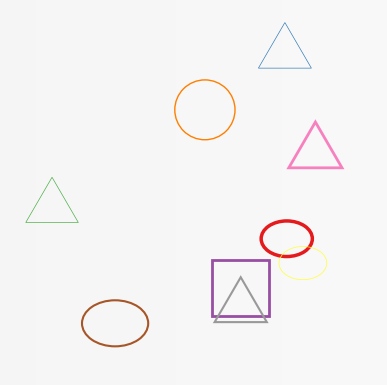[{"shape": "oval", "thickness": 2.5, "radius": 0.33, "center": [0.74, 0.38]}, {"shape": "triangle", "thickness": 0.5, "radius": 0.39, "center": [0.735, 0.862]}, {"shape": "triangle", "thickness": 0.5, "radius": 0.39, "center": [0.134, 0.461]}, {"shape": "square", "thickness": 2, "radius": 0.37, "center": [0.621, 0.252]}, {"shape": "circle", "thickness": 1, "radius": 0.39, "center": [0.529, 0.715]}, {"shape": "oval", "thickness": 0.5, "radius": 0.31, "center": [0.782, 0.317]}, {"shape": "oval", "thickness": 1.5, "radius": 0.43, "center": [0.297, 0.16]}, {"shape": "triangle", "thickness": 2, "radius": 0.4, "center": [0.814, 0.604]}, {"shape": "triangle", "thickness": 1.5, "radius": 0.39, "center": [0.621, 0.202]}]